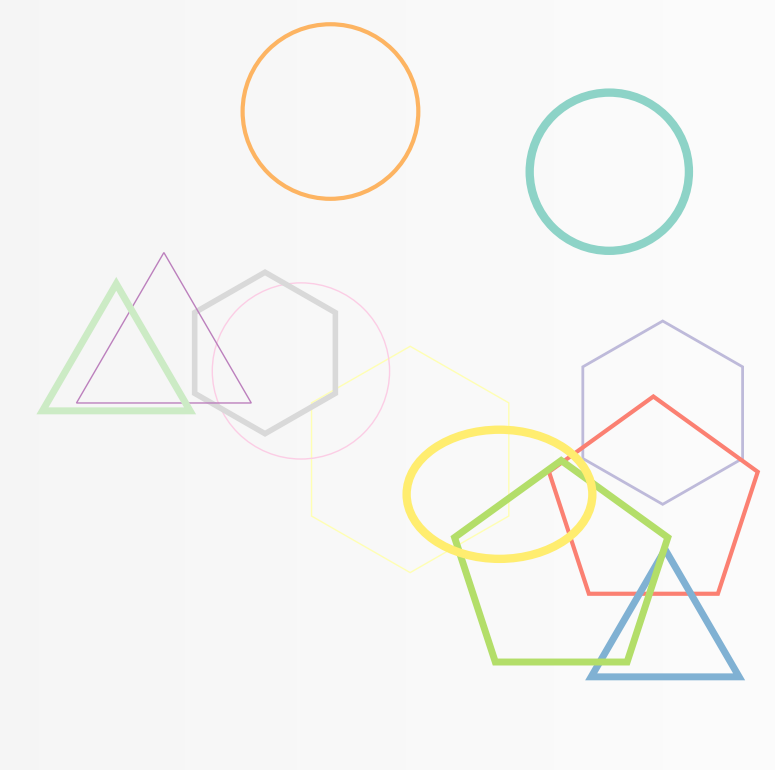[{"shape": "circle", "thickness": 3, "radius": 0.51, "center": [0.786, 0.777]}, {"shape": "hexagon", "thickness": 0.5, "radius": 0.73, "center": [0.529, 0.403]}, {"shape": "hexagon", "thickness": 1, "radius": 0.6, "center": [0.855, 0.464]}, {"shape": "pentagon", "thickness": 1.5, "radius": 0.71, "center": [0.843, 0.343]}, {"shape": "triangle", "thickness": 2.5, "radius": 0.55, "center": [0.858, 0.176]}, {"shape": "circle", "thickness": 1.5, "radius": 0.57, "center": [0.426, 0.855]}, {"shape": "pentagon", "thickness": 2.5, "radius": 0.72, "center": [0.724, 0.257]}, {"shape": "circle", "thickness": 0.5, "radius": 0.57, "center": [0.388, 0.518]}, {"shape": "hexagon", "thickness": 2, "radius": 0.52, "center": [0.342, 0.542]}, {"shape": "triangle", "thickness": 0.5, "radius": 0.65, "center": [0.211, 0.542]}, {"shape": "triangle", "thickness": 2.5, "radius": 0.55, "center": [0.15, 0.521]}, {"shape": "oval", "thickness": 3, "radius": 0.6, "center": [0.645, 0.358]}]